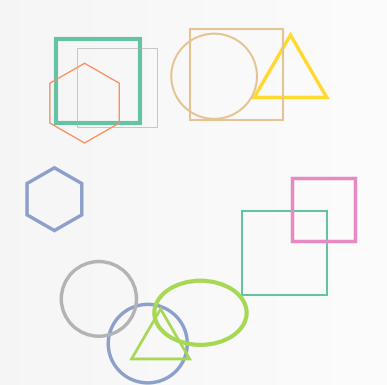[{"shape": "square", "thickness": 1.5, "radius": 0.55, "center": [0.734, 0.343]}, {"shape": "square", "thickness": 3, "radius": 0.54, "center": [0.253, 0.789]}, {"shape": "hexagon", "thickness": 1, "radius": 0.52, "center": [0.218, 0.732]}, {"shape": "circle", "thickness": 2.5, "radius": 0.51, "center": [0.381, 0.107]}, {"shape": "hexagon", "thickness": 2.5, "radius": 0.41, "center": [0.14, 0.483]}, {"shape": "square", "thickness": 2.5, "radius": 0.41, "center": [0.835, 0.456]}, {"shape": "triangle", "thickness": 2, "radius": 0.43, "center": [0.415, 0.111]}, {"shape": "oval", "thickness": 3, "radius": 0.6, "center": [0.517, 0.188]}, {"shape": "triangle", "thickness": 2.5, "radius": 0.54, "center": [0.75, 0.801]}, {"shape": "square", "thickness": 1.5, "radius": 0.59, "center": [0.61, 0.806]}, {"shape": "circle", "thickness": 1.5, "radius": 0.55, "center": [0.553, 0.802]}, {"shape": "square", "thickness": 0.5, "radius": 0.51, "center": [0.301, 0.772]}, {"shape": "circle", "thickness": 2.5, "radius": 0.49, "center": [0.255, 0.224]}]